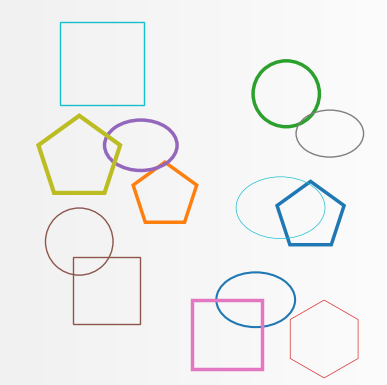[{"shape": "oval", "thickness": 1.5, "radius": 0.51, "center": [0.66, 0.221]}, {"shape": "pentagon", "thickness": 2.5, "radius": 0.45, "center": [0.801, 0.438]}, {"shape": "pentagon", "thickness": 2.5, "radius": 0.43, "center": [0.426, 0.492]}, {"shape": "circle", "thickness": 2.5, "radius": 0.43, "center": [0.739, 0.756]}, {"shape": "hexagon", "thickness": 0.5, "radius": 0.51, "center": [0.837, 0.119]}, {"shape": "oval", "thickness": 2.5, "radius": 0.47, "center": [0.363, 0.623]}, {"shape": "square", "thickness": 1, "radius": 0.43, "center": [0.275, 0.245]}, {"shape": "circle", "thickness": 1, "radius": 0.44, "center": [0.205, 0.373]}, {"shape": "square", "thickness": 2.5, "radius": 0.45, "center": [0.586, 0.132]}, {"shape": "oval", "thickness": 1, "radius": 0.44, "center": [0.851, 0.653]}, {"shape": "pentagon", "thickness": 3, "radius": 0.55, "center": [0.205, 0.589]}, {"shape": "square", "thickness": 1, "radius": 0.54, "center": [0.264, 0.834]}, {"shape": "oval", "thickness": 0.5, "radius": 0.57, "center": [0.724, 0.46]}]